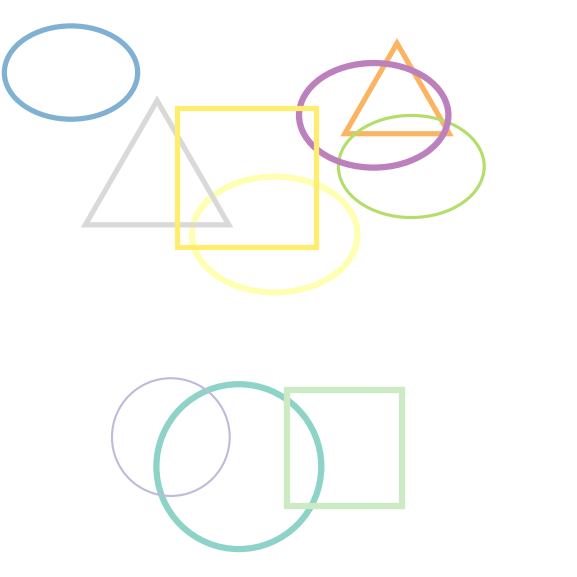[{"shape": "circle", "thickness": 3, "radius": 0.71, "center": [0.414, 0.191]}, {"shape": "oval", "thickness": 3, "radius": 0.72, "center": [0.476, 0.593]}, {"shape": "circle", "thickness": 1, "radius": 0.51, "center": [0.296, 0.242]}, {"shape": "oval", "thickness": 2.5, "radius": 0.58, "center": [0.123, 0.873]}, {"shape": "triangle", "thickness": 2.5, "radius": 0.52, "center": [0.688, 0.82]}, {"shape": "oval", "thickness": 1.5, "radius": 0.63, "center": [0.712, 0.711]}, {"shape": "triangle", "thickness": 2.5, "radius": 0.72, "center": [0.272, 0.682]}, {"shape": "oval", "thickness": 3, "radius": 0.65, "center": [0.647, 0.799]}, {"shape": "square", "thickness": 3, "radius": 0.5, "center": [0.596, 0.224]}, {"shape": "square", "thickness": 2.5, "radius": 0.6, "center": [0.427, 0.692]}]